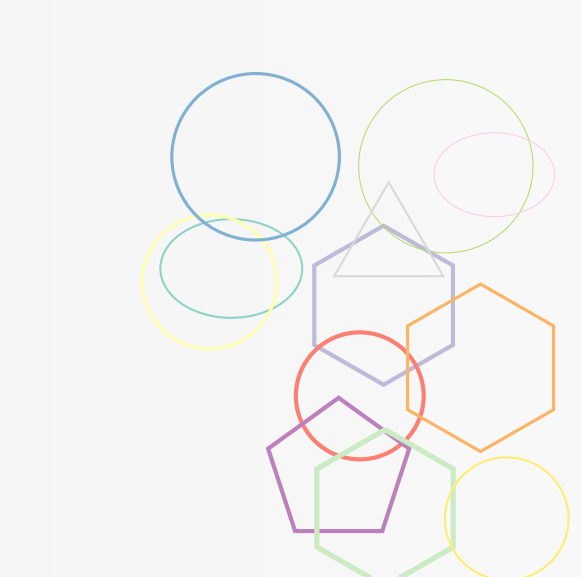[{"shape": "oval", "thickness": 1, "radius": 0.61, "center": [0.398, 0.534]}, {"shape": "circle", "thickness": 1.5, "radius": 0.58, "center": [0.361, 0.511]}, {"shape": "hexagon", "thickness": 2, "radius": 0.69, "center": [0.66, 0.471]}, {"shape": "circle", "thickness": 2, "radius": 0.55, "center": [0.619, 0.314]}, {"shape": "circle", "thickness": 1.5, "radius": 0.72, "center": [0.44, 0.728]}, {"shape": "hexagon", "thickness": 1.5, "radius": 0.72, "center": [0.827, 0.362]}, {"shape": "circle", "thickness": 0.5, "radius": 0.75, "center": [0.767, 0.711]}, {"shape": "oval", "thickness": 0.5, "radius": 0.52, "center": [0.85, 0.697]}, {"shape": "triangle", "thickness": 1, "radius": 0.54, "center": [0.669, 0.575]}, {"shape": "pentagon", "thickness": 2, "radius": 0.64, "center": [0.583, 0.183]}, {"shape": "hexagon", "thickness": 2.5, "radius": 0.68, "center": [0.662, 0.12]}, {"shape": "circle", "thickness": 1, "radius": 0.53, "center": [0.872, 0.101]}]